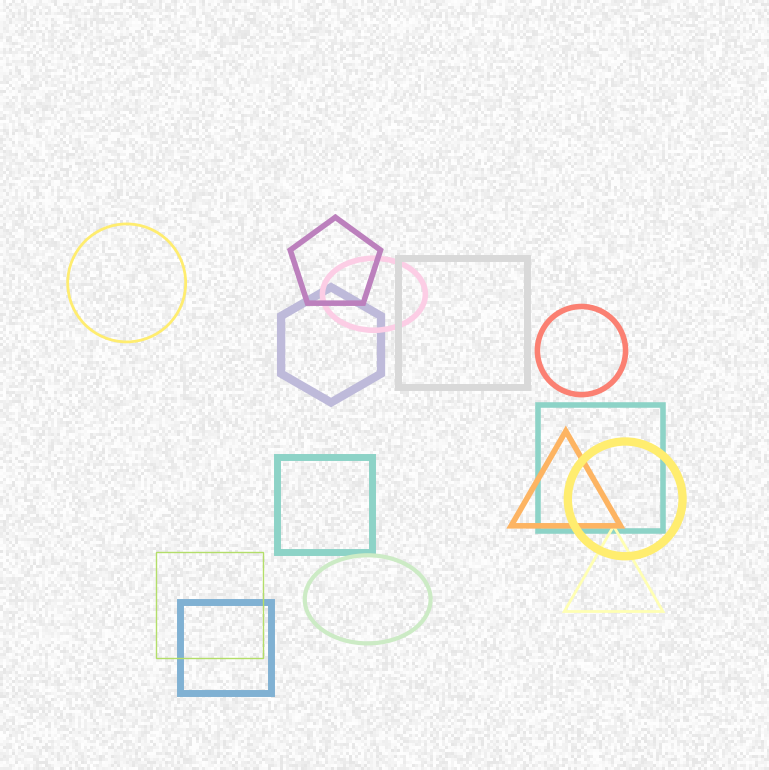[{"shape": "square", "thickness": 2, "radius": 0.41, "center": [0.78, 0.393]}, {"shape": "square", "thickness": 2.5, "radius": 0.31, "center": [0.421, 0.344]}, {"shape": "triangle", "thickness": 1, "radius": 0.37, "center": [0.797, 0.243]}, {"shape": "hexagon", "thickness": 3, "radius": 0.37, "center": [0.43, 0.552]}, {"shape": "circle", "thickness": 2, "radius": 0.29, "center": [0.755, 0.545]}, {"shape": "square", "thickness": 2.5, "radius": 0.3, "center": [0.293, 0.159]}, {"shape": "triangle", "thickness": 2, "radius": 0.41, "center": [0.735, 0.358]}, {"shape": "square", "thickness": 0.5, "radius": 0.35, "center": [0.272, 0.214]}, {"shape": "oval", "thickness": 2, "radius": 0.33, "center": [0.486, 0.618]}, {"shape": "square", "thickness": 2.5, "radius": 0.42, "center": [0.601, 0.581]}, {"shape": "pentagon", "thickness": 2, "radius": 0.31, "center": [0.436, 0.656]}, {"shape": "oval", "thickness": 1.5, "radius": 0.41, "center": [0.478, 0.222]}, {"shape": "circle", "thickness": 3, "radius": 0.37, "center": [0.812, 0.352]}, {"shape": "circle", "thickness": 1, "radius": 0.38, "center": [0.165, 0.633]}]